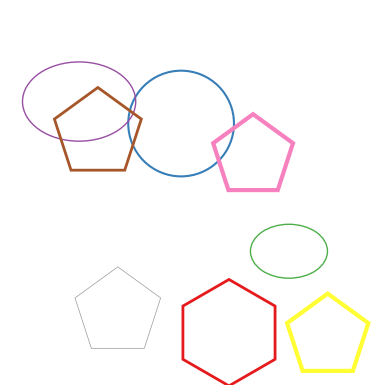[{"shape": "hexagon", "thickness": 2, "radius": 0.69, "center": [0.595, 0.136]}, {"shape": "circle", "thickness": 1.5, "radius": 0.69, "center": [0.47, 0.679]}, {"shape": "oval", "thickness": 1, "radius": 0.5, "center": [0.751, 0.347]}, {"shape": "oval", "thickness": 1, "radius": 0.74, "center": [0.205, 0.736]}, {"shape": "pentagon", "thickness": 3, "radius": 0.55, "center": [0.851, 0.126]}, {"shape": "pentagon", "thickness": 2, "radius": 0.59, "center": [0.254, 0.654]}, {"shape": "pentagon", "thickness": 3, "radius": 0.55, "center": [0.657, 0.594]}, {"shape": "pentagon", "thickness": 0.5, "radius": 0.58, "center": [0.306, 0.19]}]